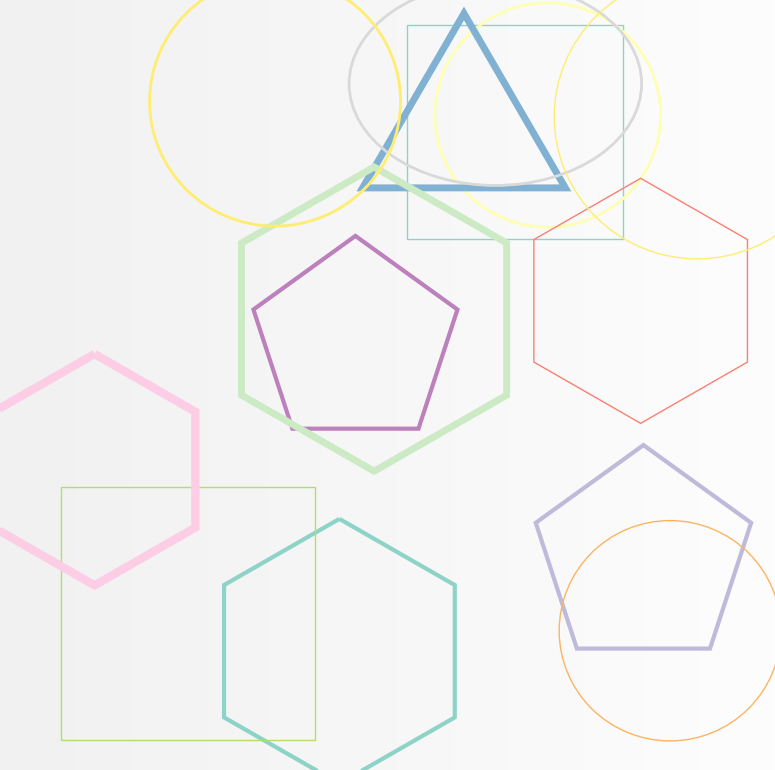[{"shape": "hexagon", "thickness": 1.5, "radius": 0.86, "center": [0.438, 0.154]}, {"shape": "square", "thickness": 0.5, "radius": 0.7, "center": [0.665, 0.829]}, {"shape": "circle", "thickness": 1, "radius": 0.73, "center": [0.707, 0.851]}, {"shape": "pentagon", "thickness": 1.5, "radius": 0.73, "center": [0.83, 0.276]}, {"shape": "hexagon", "thickness": 0.5, "radius": 0.8, "center": [0.827, 0.609]}, {"shape": "triangle", "thickness": 2.5, "radius": 0.76, "center": [0.599, 0.832]}, {"shape": "circle", "thickness": 0.5, "radius": 0.72, "center": [0.865, 0.181]}, {"shape": "square", "thickness": 0.5, "radius": 0.82, "center": [0.242, 0.203]}, {"shape": "hexagon", "thickness": 3, "radius": 0.75, "center": [0.122, 0.39]}, {"shape": "oval", "thickness": 1, "radius": 0.94, "center": [0.639, 0.891]}, {"shape": "pentagon", "thickness": 1.5, "radius": 0.69, "center": [0.459, 0.555]}, {"shape": "hexagon", "thickness": 2.5, "radius": 0.99, "center": [0.483, 0.586]}, {"shape": "circle", "thickness": 1, "radius": 0.81, "center": [0.355, 0.868]}, {"shape": "circle", "thickness": 0.5, "radius": 0.92, "center": [0.9, 0.848]}]